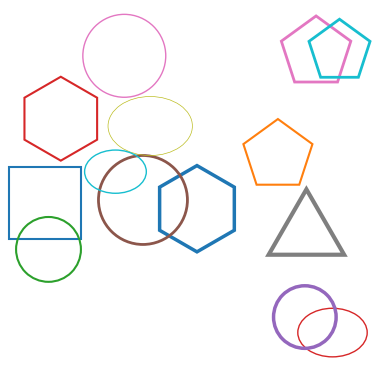[{"shape": "hexagon", "thickness": 2.5, "radius": 0.56, "center": [0.512, 0.458]}, {"shape": "square", "thickness": 1.5, "radius": 0.47, "center": [0.116, 0.473]}, {"shape": "pentagon", "thickness": 1.5, "radius": 0.47, "center": [0.722, 0.597]}, {"shape": "circle", "thickness": 1.5, "radius": 0.42, "center": [0.126, 0.352]}, {"shape": "oval", "thickness": 1, "radius": 0.45, "center": [0.864, 0.136]}, {"shape": "hexagon", "thickness": 1.5, "radius": 0.54, "center": [0.158, 0.692]}, {"shape": "circle", "thickness": 2.5, "radius": 0.41, "center": [0.792, 0.176]}, {"shape": "circle", "thickness": 2, "radius": 0.58, "center": [0.371, 0.481]}, {"shape": "pentagon", "thickness": 2, "radius": 0.47, "center": [0.821, 0.864]}, {"shape": "circle", "thickness": 1, "radius": 0.54, "center": [0.323, 0.855]}, {"shape": "triangle", "thickness": 3, "radius": 0.57, "center": [0.796, 0.395]}, {"shape": "oval", "thickness": 0.5, "radius": 0.55, "center": [0.39, 0.673]}, {"shape": "oval", "thickness": 1, "radius": 0.4, "center": [0.3, 0.554]}, {"shape": "pentagon", "thickness": 2, "radius": 0.42, "center": [0.882, 0.867]}]